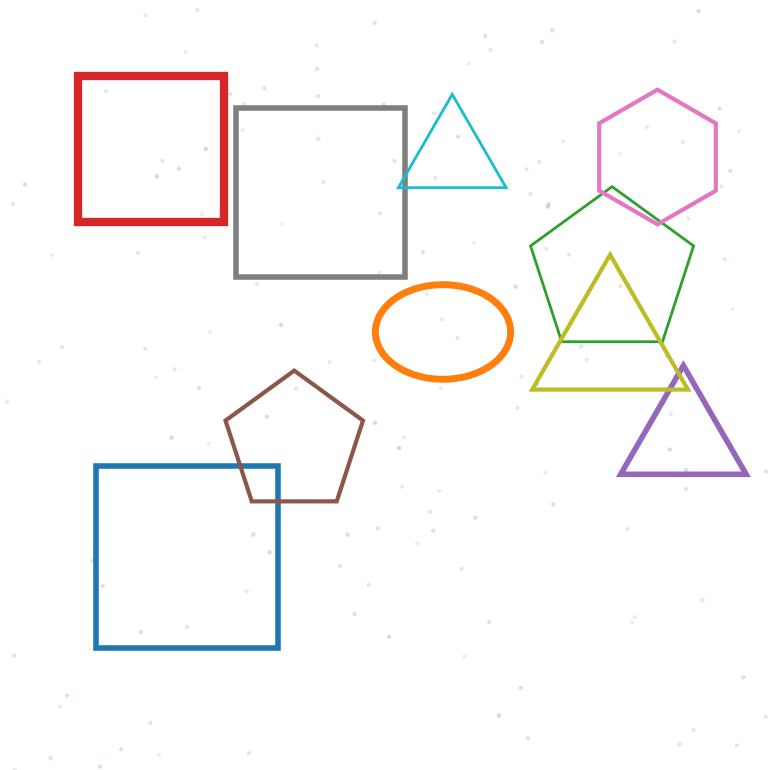[{"shape": "square", "thickness": 2, "radius": 0.59, "center": [0.243, 0.277]}, {"shape": "oval", "thickness": 2.5, "radius": 0.44, "center": [0.575, 0.569]}, {"shape": "pentagon", "thickness": 1, "radius": 0.56, "center": [0.795, 0.646]}, {"shape": "square", "thickness": 3, "radius": 0.47, "center": [0.196, 0.806]}, {"shape": "triangle", "thickness": 2, "radius": 0.47, "center": [0.888, 0.431]}, {"shape": "pentagon", "thickness": 1.5, "radius": 0.47, "center": [0.382, 0.425]}, {"shape": "hexagon", "thickness": 1.5, "radius": 0.44, "center": [0.854, 0.796]}, {"shape": "square", "thickness": 2, "radius": 0.55, "center": [0.416, 0.75]}, {"shape": "triangle", "thickness": 1.5, "radius": 0.58, "center": [0.792, 0.552]}, {"shape": "triangle", "thickness": 1, "radius": 0.4, "center": [0.587, 0.797]}]